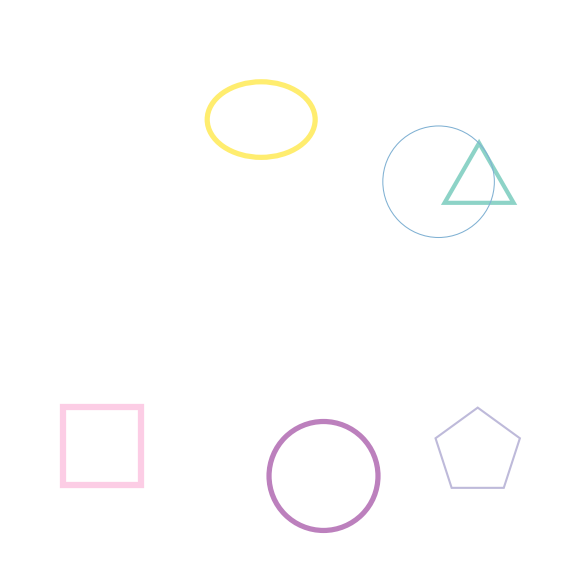[{"shape": "triangle", "thickness": 2, "radius": 0.35, "center": [0.83, 0.682]}, {"shape": "pentagon", "thickness": 1, "radius": 0.38, "center": [0.827, 0.217]}, {"shape": "circle", "thickness": 0.5, "radius": 0.48, "center": [0.759, 0.684]}, {"shape": "square", "thickness": 3, "radius": 0.33, "center": [0.177, 0.227]}, {"shape": "circle", "thickness": 2.5, "radius": 0.47, "center": [0.56, 0.175]}, {"shape": "oval", "thickness": 2.5, "radius": 0.47, "center": [0.452, 0.792]}]